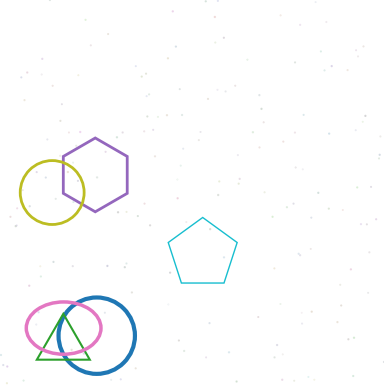[{"shape": "circle", "thickness": 3, "radius": 0.5, "center": [0.251, 0.128]}, {"shape": "triangle", "thickness": 1.5, "radius": 0.4, "center": [0.164, 0.105]}, {"shape": "hexagon", "thickness": 2, "radius": 0.48, "center": [0.247, 0.546]}, {"shape": "oval", "thickness": 2.5, "radius": 0.49, "center": [0.165, 0.148]}, {"shape": "circle", "thickness": 2, "radius": 0.41, "center": [0.136, 0.5]}, {"shape": "pentagon", "thickness": 1, "radius": 0.47, "center": [0.527, 0.341]}]